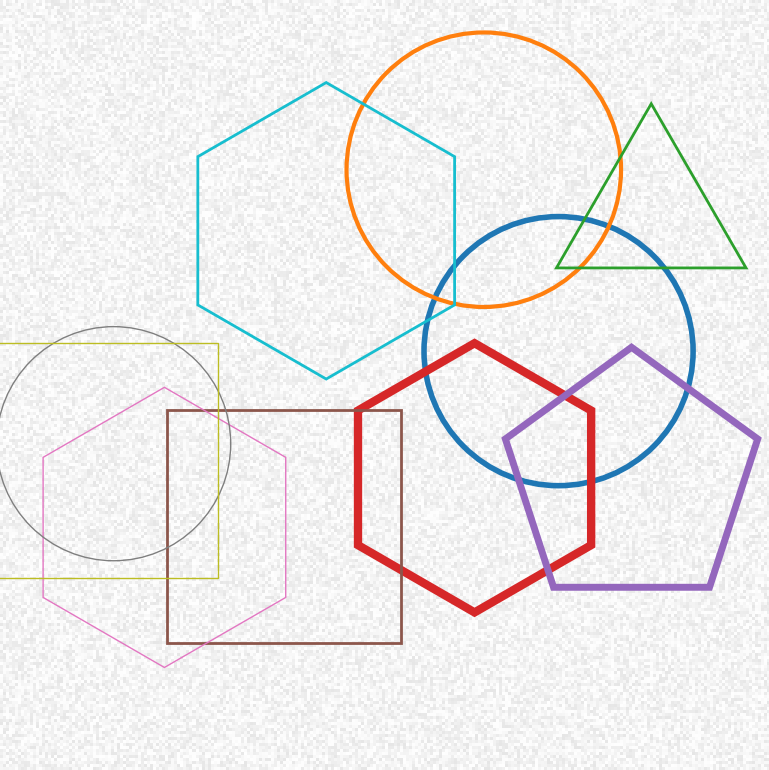[{"shape": "circle", "thickness": 2, "radius": 0.87, "center": [0.725, 0.544]}, {"shape": "circle", "thickness": 1.5, "radius": 0.89, "center": [0.628, 0.78]}, {"shape": "triangle", "thickness": 1, "radius": 0.71, "center": [0.846, 0.723]}, {"shape": "hexagon", "thickness": 3, "radius": 0.87, "center": [0.616, 0.379]}, {"shape": "pentagon", "thickness": 2.5, "radius": 0.86, "center": [0.82, 0.377]}, {"shape": "square", "thickness": 1, "radius": 0.76, "center": [0.369, 0.316]}, {"shape": "hexagon", "thickness": 0.5, "radius": 0.91, "center": [0.214, 0.315]}, {"shape": "circle", "thickness": 0.5, "radius": 0.76, "center": [0.148, 0.424]}, {"shape": "square", "thickness": 0.5, "radius": 0.76, "center": [0.13, 0.402]}, {"shape": "hexagon", "thickness": 1, "radius": 0.96, "center": [0.424, 0.7]}]